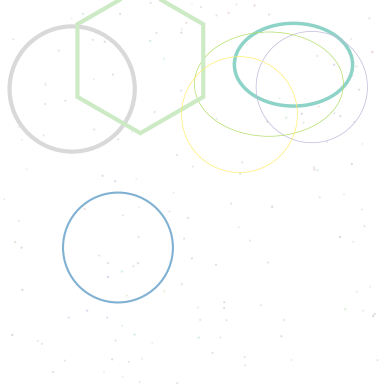[{"shape": "oval", "thickness": 2.5, "radius": 0.77, "center": [0.762, 0.832]}, {"shape": "circle", "thickness": 0.5, "radius": 0.72, "center": [0.81, 0.774]}, {"shape": "circle", "thickness": 1.5, "radius": 0.71, "center": [0.306, 0.357]}, {"shape": "oval", "thickness": 0.5, "radius": 0.97, "center": [0.698, 0.781]}, {"shape": "circle", "thickness": 3, "radius": 0.81, "center": [0.187, 0.769]}, {"shape": "hexagon", "thickness": 3, "radius": 0.94, "center": [0.365, 0.843]}, {"shape": "circle", "thickness": 0.5, "radius": 0.75, "center": [0.622, 0.702]}]